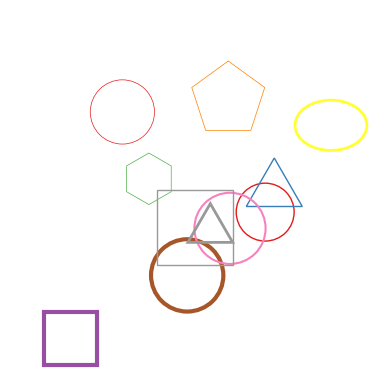[{"shape": "circle", "thickness": 1, "radius": 0.38, "center": [0.689, 0.449]}, {"shape": "circle", "thickness": 0.5, "radius": 0.42, "center": [0.318, 0.709]}, {"shape": "triangle", "thickness": 1, "radius": 0.42, "center": [0.712, 0.506]}, {"shape": "hexagon", "thickness": 0.5, "radius": 0.33, "center": [0.387, 0.536]}, {"shape": "square", "thickness": 3, "radius": 0.34, "center": [0.183, 0.12]}, {"shape": "pentagon", "thickness": 0.5, "radius": 0.5, "center": [0.593, 0.742]}, {"shape": "oval", "thickness": 2, "radius": 0.47, "center": [0.86, 0.675]}, {"shape": "circle", "thickness": 3, "radius": 0.47, "center": [0.486, 0.285]}, {"shape": "circle", "thickness": 1.5, "radius": 0.46, "center": [0.597, 0.407]}, {"shape": "triangle", "thickness": 2, "radius": 0.34, "center": [0.546, 0.404]}, {"shape": "square", "thickness": 1, "radius": 0.49, "center": [0.506, 0.409]}]